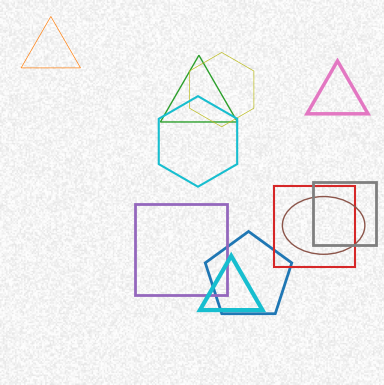[{"shape": "pentagon", "thickness": 2, "radius": 0.59, "center": [0.646, 0.281]}, {"shape": "triangle", "thickness": 0.5, "radius": 0.45, "center": [0.132, 0.868]}, {"shape": "triangle", "thickness": 1, "radius": 0.58, "center": [0.517, 0.741]}, {"shape": "square", "thickness": 1.5, "radius": 0.53, "center": [0.817, 0.412]}, {"shape": "square", "thickness": 2, "radius": 0.59, "center": [0.47, 0.352]}, {"shape": "oval", "thickness": 1, "radius": 0.54, "center": [0.841, 0.415]}, {"shape": "triangle", "thickness": 2.5, "radius": 0.46, "center": [0.877, 0.75]}, {"shape": "square", "thickness": 2, "radius": 0.41, "center": [0.895, 0.446]}, {"shape": "hexagon", "thickness": 0.5, "radius": 0.48, "center": [0.576, 0.767]}, {"shape": "hexagon", "thickness": 1.5, "radius": 0.59, "center": [0.514, 0.633]}, {"shape": "triangle", "thickness": 3, "radius": 0.47, "center": [0.601, 0.242]}]